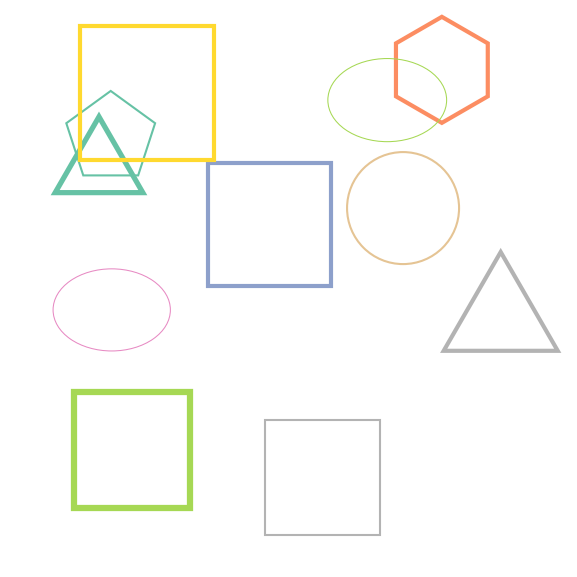[{"shape": "pentagon", "thickness": 1, "radius": 0.4, "center": [0.192, 0.761]}, {"shape": "triangle", "thickness": 2.5, "radius": 0.44, "center": [0.171, 0.709]}, {"shape": "hexagon", "thickness": 2, "radius": 0.46, "center": [0.765, 0.878]}, {"shape": "square", "thickness": 2, "radius": 0.53, "center": [0.467, 0.61]}, {"shape": "oval", "thickness": 0.5, "radius": 0.51, "center": [0.193, 0.463]}, {"shape": "oval", "thickness": 0.5, "radius": 0.51, "center": [0.671, 0.826]}, {"shape": "square", "thickness": 3, "radius": 0.5, "center": [0.228, 0.22]}, {"shape": "square", "thickness": 2, "radius": 0.58, "center": [0.254, 0.838]}, {"shape": "circle", "thickness": 1, "radius": 0.48, "center": [0.698, 0.639]}, {"shape": "triangle", "thickness": 2, "radius": 0.57, "center": [0.867, 0.449]}, {"shape": "square", "thickness": 1, "radius": 0.5, "center": [0.558, 0.172]}]